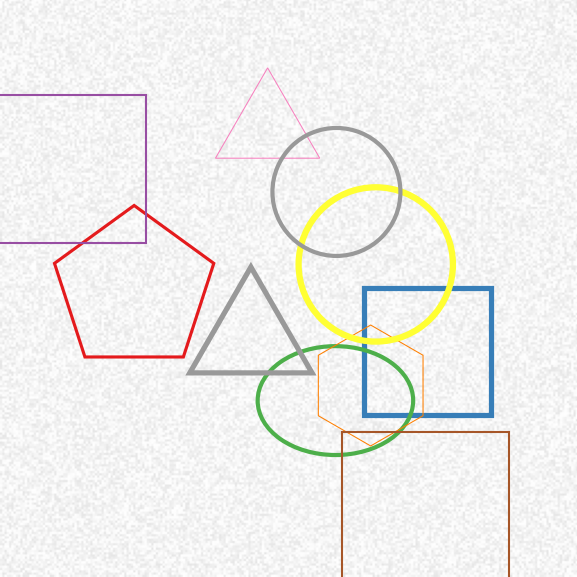[{"shape": "pentagon", "thickness": 1.5, "radius": 0.73, "center": [0.232, 0.498]}, {"shape": "square", "thickness": 2.5, "radius": 0.55, "center": [0.741, 0.39]}, {"shape": "oval", "thickness": 2, "radius": 0.67, "center": [0.581, 0.305]}, {"shape": "square", "thickness": 1, "radius": 0.64, "center": [0.125, 0.706]}, {"shape": "hexagon", "thickness": 0.5, "radius": 0.52, "center": [0.642, 0.332]}, {"shape": "circle", "thickness": 3, "radius": 0.67, "center": [0.651, 0.541]}, {"shape": "square", "thickness": 1, "radius": 0.72, "center": [0.736, 0.107]}, {"shape": "triangle", "thickness": 0.5, "radius": 0.52, "center": [0.463, 0.777]}, {"shape": "circle", "thickness": 2, "radius": 0.55, "center": [0.583, 0.667]}, {"shape": "triangle", "thickness": 2.5, "radius": 0.61, "center": [0.434, 0.415]}]